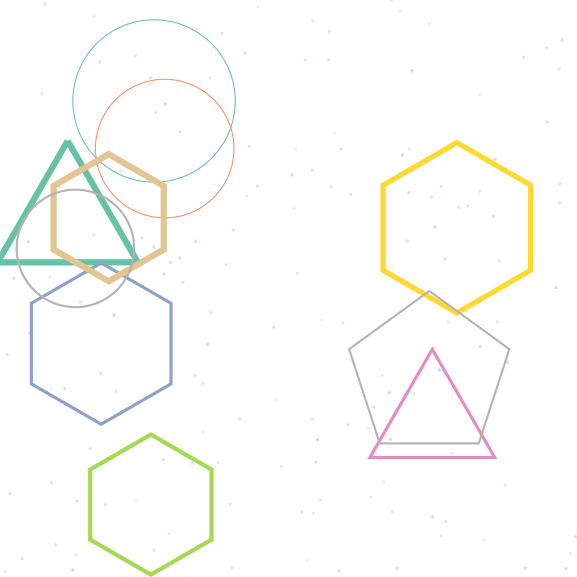[{"shape": "circle", "thickness": 0.5, "radius": 0.7, "center": [0.267, 0.824]}, {"shape": "triangle", "thickness": 3, "radius": 0.7, "center": [0.117, 0.615]}, {"shape": "circle", "thickness": 0.5, "radius": 0.6, "center": [0.285, 0.742]}, {"shape": "hexagon", "thickness": 1.5, "radius": 0.7, "center": [0.175, 0.404]}, {"shape": "triangle", "thickness": 1.5, "radius": 0.62, "center": [0.749, 0.269]}, {"shape": "hexagon", "thickness": 2, "radius": 0.61, "center": [0.261, 0.125]}, {"shape": "hexagon", "thickness": 2.5, "radius": 0.74, "center": [0.791, 0.605]}, {"shape": "hexagon", "thickness": 3, "radius": 0.55, "center": [0.188, 0.622]}, {"shape": "circle", "thickness": 1, "radius": 0.51, "center": [0.131, 0.569]}, {"shape": "pentagon", "thickness": 1, "radius": 0.73, "center": [0.743, 0.349]}]